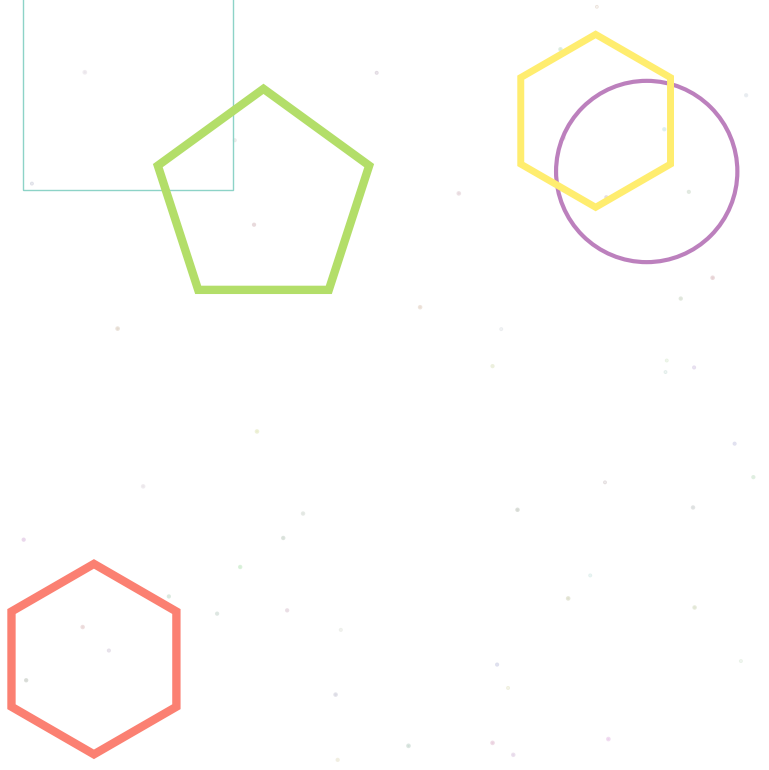[{"shape": "square", "thickness": 0.5, "radius": 0.68, "center": [0.166, 0.89]}, {"shape": "hexagon", "thickness": 3, "radius": 0.62, "center": [0.122, 0.144]}, {"shape": "pentagon", "thickness": 3, "radius": 0.72, "center": [0.342, 0.74]}, {"shape": "circle", "thickness": 1.5, "radius": 0.59, "center": [0.84, 0.777]}, {"shape": "hexagon", "thickness": 2.5, "radius": 0.56, "center": [0.774, 0.843]}]